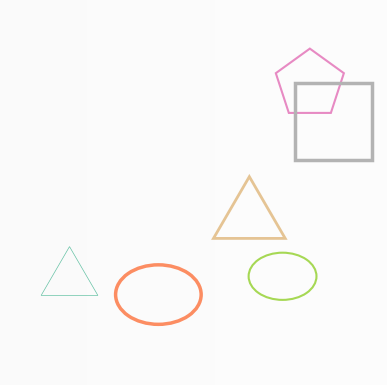[{"shape": "triangle", "thickness": 0.5, "radius": 0.42, "center": [0.179, 0.275]}, {"shape": "oval", "thickness": 2.5, "radius": 0.55, "center": [0.409, 0.235]}, {"shape": "pentagon", "thickness": 1.5, "radius": 0.46, "center": [0.8, 0.781]}, {"shape": "oval", "thickness": 1.5, "radius": 0.44, "center": [0.729, 0.282]}, {"shape": "triangle", "thickness": 2, "radius": 0.53, "center": [0.643, 0.434]}, {"shape": "square", "thickness": 2.5, "radius": 0.5, "center": [0.86, 0.684]}]